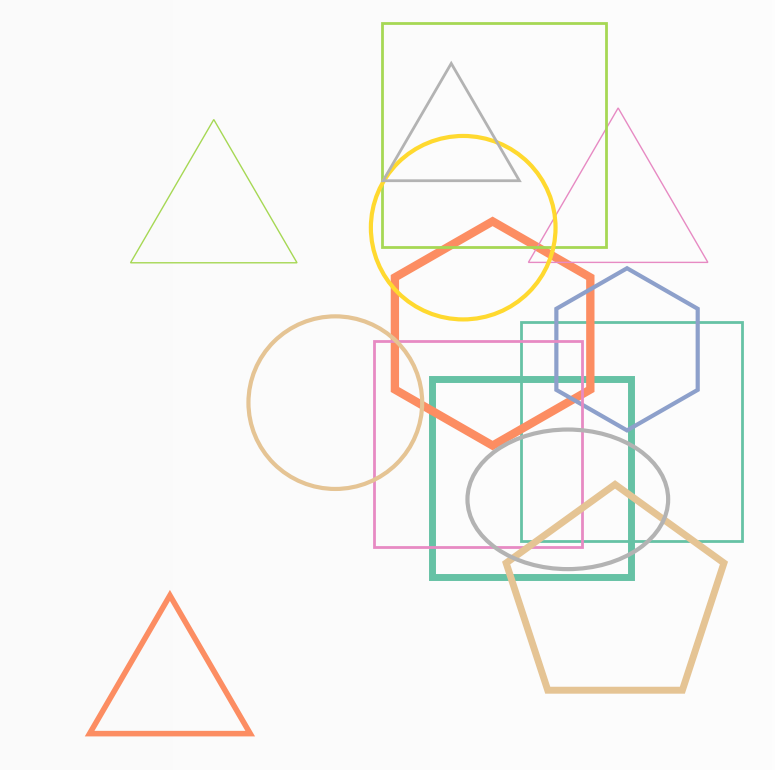[{"shape": "square", "thickness": 2.5, "radius": 0.64, "center": [0.685, 0.379]}, {"shape": "square", "thickness": 1, "radius": 0.71, "center": [0.815, 0.44]}, {"shape": "triangle", "thickness": 2, "radius": 0.6, "center": [0.219, 0.107]}, {"shape": "hexagon", "thickness": 3, "radius": 0.73, "center": [0.636, 0.567]}, {"shape": "hexagon", "thickness": 1.5, "radius": 0.53, "center": [0.809, 0.546]}, {"shape": "square", "thickness": 1, "radius": 0.67, "center": [0.617, 0.423]}, {"shape": "triangle", "thickness": 0.5, "radius": 0.67, "center": [0.798, 0.726]}, {"shape": "triangle", "thickness": 0.5, "radius": 0.62, "center": [0.276, 0.721]}, {"shape": "square", "thickness": 1, "radius": 0.72, "center": [0.637, 0.825]}, {"shape": "circle", "thickness": 1.5, "radius": 0.6, "center": [0.598, 0.704]}, {"shape": "pentagon", "thickness": 2.5, "radius": 0.74, "center": [0.794, 0.223]}, {"shape": "circle", "thickness": 1.5, "radius": 0.56, "center": [0.433, 0.477]}, {"shape": "triangle", "thickness": 1, "radius": 0.51, "center": [0.582, 0.816]}, {"shape": "oval", "thickness": 1.5, "radius": 0.65, "center": [0.733, 0.352]}]